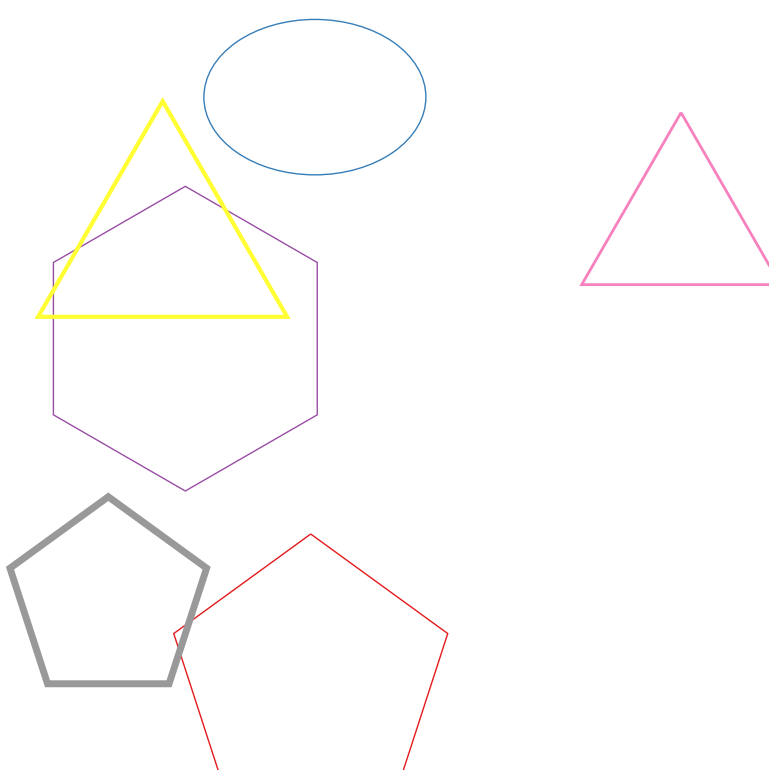[{"shape": "pentagon", "thickness": 0.5, "radius": 0.94, "center": [0.404, 0.119]}, {"shape": "oval", "thickness": 0.5, "radius": 0.72, "center": [0.409, 0.874]}, {"shape": "hexagon", "thickness": 0.5, "radius": 0.99, "center": [0.241, 0.56]}, {"shape": "triangle", "thickness": 1.5, "radius": 0.93, "center": [0.211, 0.682]}, {"shape": "triangle", "thickness": 1, "radius": 0.74, "center": [0.884, 0.705]}, {"shape": "pentagon", "thickness": 2.5, "radius": 0.67, "center": [0.141, 0.221]}]